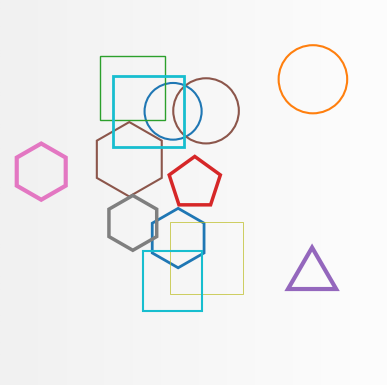[{"shape": "circle", "thickness": 1.5, "radius": 0.37, "center": [0.447, 0.711]}, {"shape": "hexagon", "thickness": 2, "radius": 0.39, "center": [0.46, 0.382]}, {"shape": "circle", "thickness": 1.5, "radius": 0.44, "center": [0.808, 0.794]}, {"shape": "square", "thickness": 1, "radius": 0.42, "center": [0.342, 0.772]}, {"shape": "pentagon", "thickness": 2.5, "radius": 0.35, "center": [0.503, 0.524]}, {"shape": "triangle", "thickness": 3, "radius": 0.36, "center": [0.805, 0.285]}, {"shape": "hexagon", "thickness": 1.5, "radius": 0.48, "center": [0.334, 0.586]}, {"shape": "circle", "thickness": 1.5, "radius": 0.42, "center": [0.532, 0.712]}, {"shape": "hexagon", "thickness": 3, "radius": 0.36, "center": [0.106, 0.554]}, {"shape": "hexagon", "thickness": 2.5, "radius": 0.36, "center": [0.343, 0.421]}, {"shape": "square", "thickness": 0.5, "radius": 0.47, "center": [0.532, 0.33]}, {"shape": "square", "thickness": 2, "radius": 0.46, "center": [0.383, 0.71]}, {"shape": "square", "thickness": 1.5, "radius": 0.38, "center": [0.445, 0.27]}]